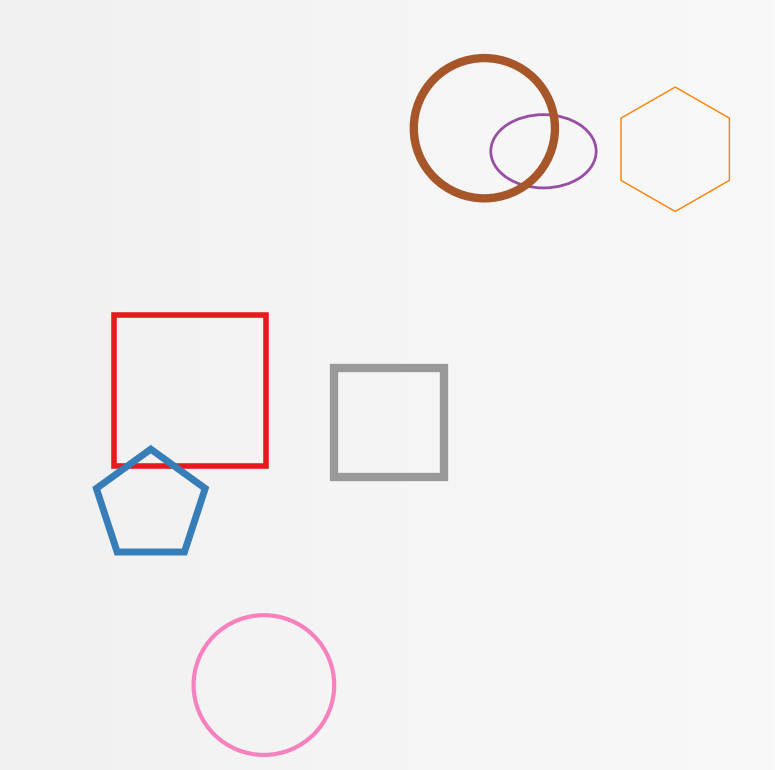[{"shape": "square", "thickness": 2, "radius": 0.49, "center": [0.245, 0.493]}, {"shape": "pentagon", "thickness": 2.5, "radius": 0.37, "center": [0.195, 0.343]}, {"shape": "oval", "thickness": 1, "radius": 0.34, "center": [0.701, 0.804]}, {"shape": "hexagon", "thickness": 0.5, "radius": 0.4, "center": [0.871, 0.806]}, {"shape": "circle", "thickness": 3, "radius": 0.46, "center": [0.625, 0.833]}, {"shape": "circle", "thickness": 1.5, "radius": 0.45, "center": [0.341, 0.11]}, {"shape": "square", "thickness": 3, "radius": 0.35, "center": [0.502, 0.451]}]